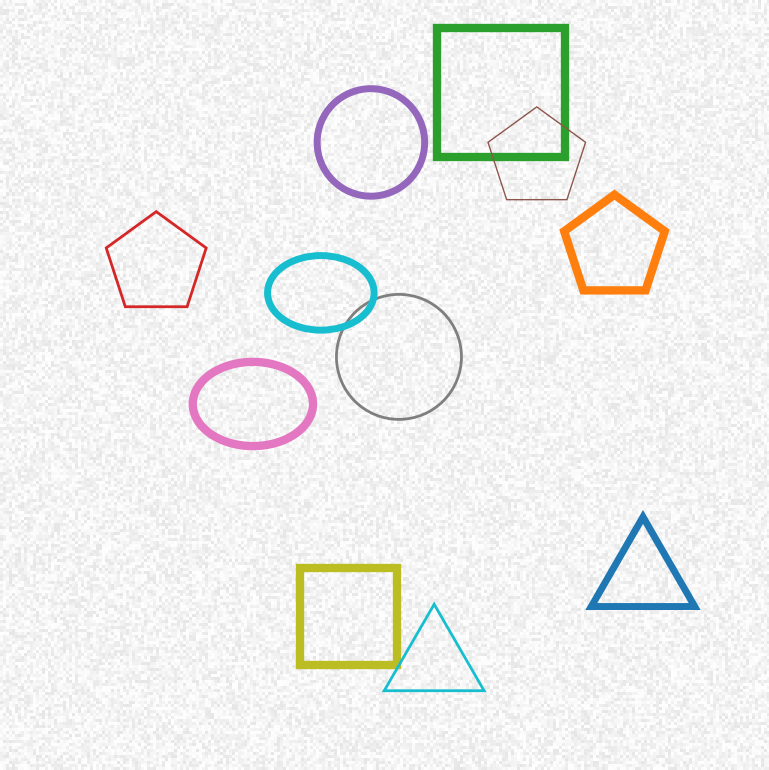[{"shape": "triangle", "thickness": 2.5, "radius": 0.39, "center": [0.835, 0.251]}, {"shape": "pentagon", "thickness": 3, "radius": 0.34, "center": [0.798, 0.678]}, {"shape": "square", "thickness": 3, "radius": 0.42, "center": [0.651, 0.88]}, {"shape": "pentagon", "thickness": 1, "radius": 0.34, "center": [0.203, 0.657]}, {"shape": "circle", "thickness": 2.5, "radius": 0.35, "center": [0.482, 0.815]}, {"shape": "pentagon", "thickness": 0.5, "radius": 0.33, "center": [0.697, 0.795]}, {"shape": "oval", "thickness": 3, "radius": 0.39, "center": [0.328, 0.475]}, {"shape": "circle", "thickness": 1, "radius": 0.41, "center": [0.518, 0.537]}, {"shape": "square", "thickness": 3, "radius": 0.32, "center": [0.453, 0.199]}, {"shape": "oval", "thickness": 2.5, "radius": 0.35, "center": [0.417, 0.62]}, {"shape": "triangle", "thickness": 1, "radius": 0.37, "center": [0.564, 0.14]}]